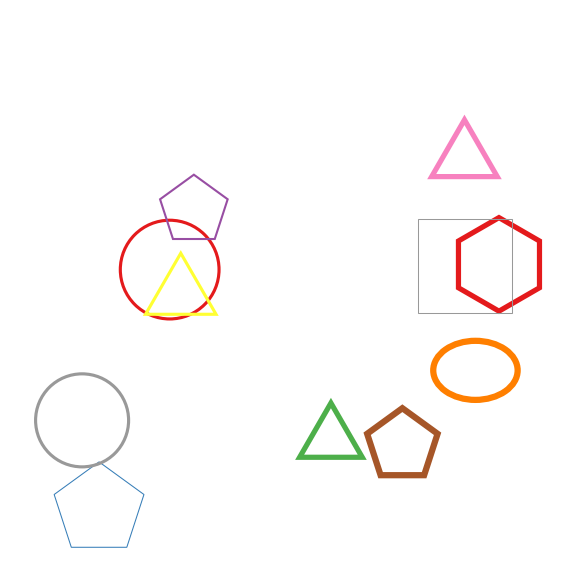[{"shape": "circle", "thickness": 1.5, "radius": 0.43, "center": [0.294, 0.532]}, {"shape": "hexagon", "thickness": 2.5, "radius": 0.41, "center": [0.864, 0.541]}, {"shape": "pentagon", "thickness": 0.5, "radius": 0.41, "center": [0.172, 0.118]}, {"shape": "triangle", "thickness": 2.5, "radius": 0.31, "center": [0.573, 0.239]}, {"shape": "pentagon", "thickness": 1, "radius": 0.31, "center": [0.336, 0.635]}, {"shape": "oval", "thickness": 3, "radius": 0.37, "center": [0.823, 0.358]}, {"shape": "triangle", "thickness": 1.5, "radius": 0.35, "center": [0.313, 0.49]}, {"shape": "pentagon", "thickness": 3, "radius": 0.32, "center": [0.697, 0.228]}, {"shape": "triangle", "thickness": 2.5, "radius": 0.33, "center": [0.804, 0.726]}, {"shape": "square", "thickness": 0.5, "radius": 0.41, "center": [0.805, 0.538]}, {"shape": "circle", "thickness": 1.5, "radius": 0.4, "center": [0.142, 0.271]}]